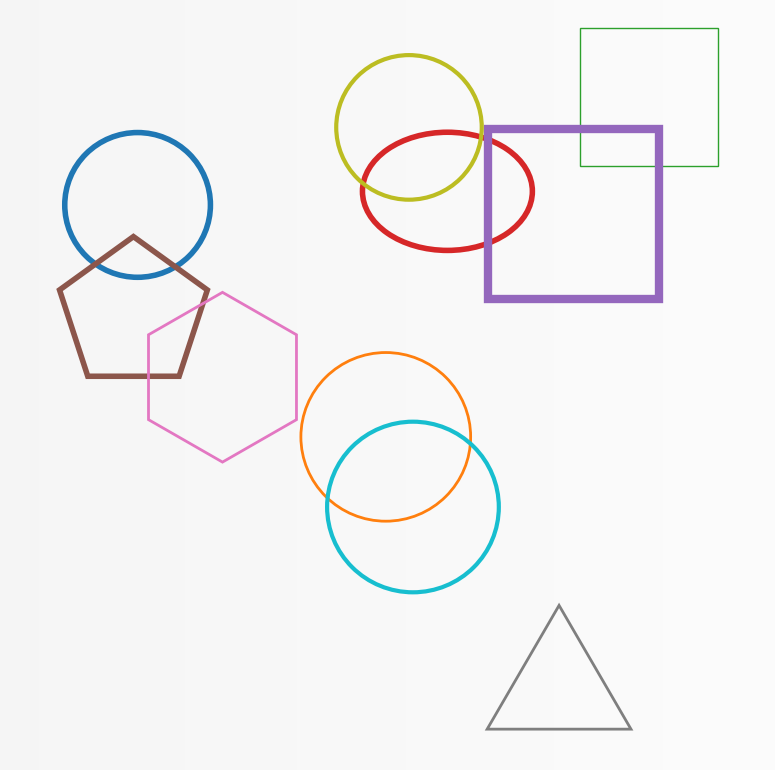[{"shape": "circle", "thickness": 2, "radius": 0.47, "center": [0.178, 0.734]}, {"shape": "circle", "thickness": 1, "radius": 0.55, "center": [0.498, 0.433]}, {"shape": "square", "thickness": 0.5, "radius": 0.45, "center": [0.837, 0.874]}, {"shape": "oval", "thickness": 2, "radius": 0.55, "center": [0.577, 0.752]}, {"shape": "square", "thickness": 3, "radius": 0.55, "center": [0.74, 0.722]}, {"shape": "pentagon", "thickness": 2, "radius": 0.5, "center": [0.172, 0.592]}, {"shape": "hexagon", "thickness": 1, "radius": 0.55, "center": [0.287, 0.51]}, {"shape": "triangle", "thickness": 1, "radius": 0.54, "center": [0.721, 0.107]}, {"shape": "circle", "thickness": 1.5, "radius": 0.47, "center": [0.528, 0.835]}, {"shape": "circle", "thickness": 1.5, "radius": 0.55, "center": [0.533, 0.342]}]